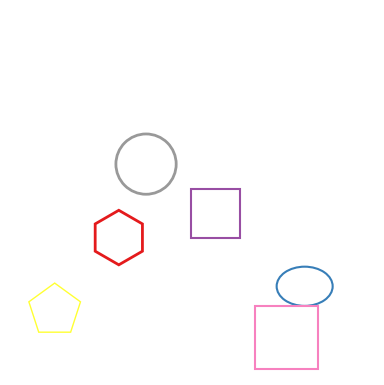[{"shape": "hexagon", "thickness": 2, "radius": 0.35, "center": [0.309, 0.383]}, {"shape": "oval", "thickness": 1.5, "radius": 0.36, "center": [0.791, 0.256]}, {"shape": "square", "thickness": 1.5, "radius": 0.32, "center": [0.56, 0.445]}, {"shape": "pentagon", "thickness": 1, "radius": 0.35, "center": [0.142, 0.194]}, {"shape": "square", "thickness": 1.5, "radius": 0.41, "center": [0.744, 0.123]}, {"shape": "circle", "thickness": 2, "radius": 0.39, "center": [0.379, 0.574]}]